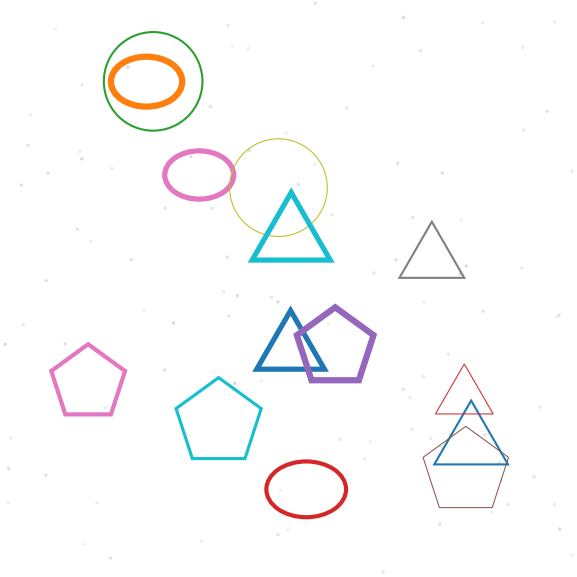[{"shape": "triangle", "thickness": 2.5, "radius": 0.34, "center": [0.503, 0.394]}, {"shape": "triangle", "thickness": 1, "radius": 0.37, "center": [0.816, 0.232]}, {"shape": "oval", "thickness": 3, "radius": 0.31, "center": [0.254, 0.858]}, {"shape": "circle", "thickness": 1, "radius": 0.43, "center": [0.265, 0.858]}, {"shape": "oval", "thickness": 2, "radius": 0.34, "center": [0.53, 0.152]}, {"shape": "triangle", "thickness": 0.5, "radius": 0.29, "center": [0.804, 0.311]}, {"shape": "pentagon", "thickness": 3, "radius": 0.35, "center": [0.58, 0.397]}, {"shape": "pentagon", "thickness": 0.5, "radius": 0.39, "center": [0.807, 0.183]}, {"shape": "oval", "thickness": 2.5, "radius": 0.3, "center": [0.345, 0.696]}, {"shape": "pentagon", "thickness": 2, "radius": 0.34, "center": [0.153, 0.336]}, {"shape": "triangle", "thickness": 1, "radius": 0.32, "center": [0.748, 0.55]}, {"shape": "circle", "thickness": 0.5, "radius": 0.42, "center": [0.482, 0.674]}, {"shape": "triangle", "thickness": 2.5, "radius": 0.39, "center": [0.504, 0.588]}, {"shape": "pentagon", "thickness": 1.5, "radius": 0.39, "center": [0.379, 0.268]}]